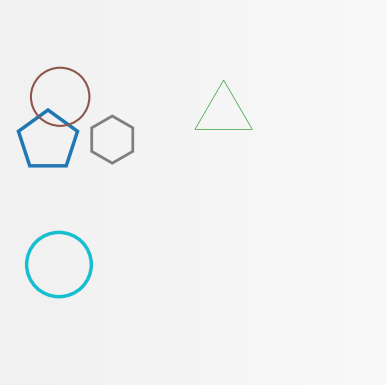[{"shape": "pentagon", "thickness": 2.5, "radius": 0.4, "center": [0.124, 0.634]}, {"shape": "triangle", "thickness": 0.5, "radius": 0.43, "center": [0.577, 0.707]}, {"shape": "circle", "thickness": 1.5, "radius": 0.38, "center": [0.155, 0.749]}, {"shape": "hexagon", "thickness": 2, "radius": 0.31, "center": [0.29, 0.637]}, {"shape": "circle", "thickness": 2.5, "radius": 0.42, "center": [0.152, 0.313]}]